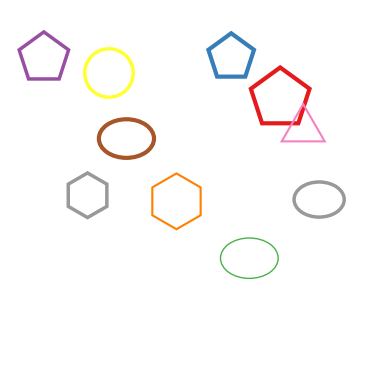[{"shape": "pentagon", "thickness": 3, "radius": 0.4, "center": [0.728, 0.745]}, {"shape": "pentagon", "thickness": 3, "radius": 0.31, "center": [0.601, 0.851]}, {"shape": "oval", "thickness": 1, "radius": 0.37, "center": [0.648, 0.329]}, {"shape": "pentagon", "thickness": 2.5, "radius": 0.34, "center": [0.114, 0.85]}, {"shape": "hexagon", "thickness": 1.5, "radius": 0.36, "center": [0.458, 0.477]}, {"shape": "circle", "thickness": 2.5, "radius": 0.31, "center": [0.283, 0.81]}, {"shape": "oval", "thickness": 3, "radius": 0.36, "center": [0.328, 0.64]}, {"shape": "triangle", "thickness": 1.5, "radius": 0.32, "center": [0.788, 0.665]}, {"shape": "oval", "thickness": 2.5, "radius": 0.33, "center": [0.829, 0.482]}, {"shape": "hexagon", "thickness": 2.5, "radius": 0.29, "center": [0.227, 0.493]}]